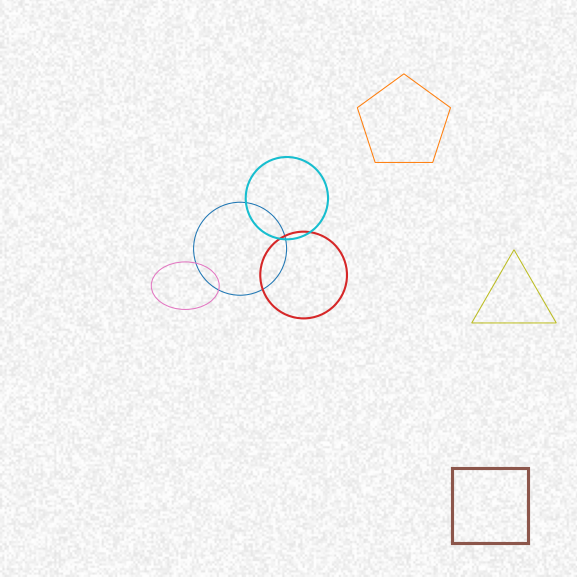[{"shape": "circle", "thickness": 0.5, "radius": 0.4, "center": [0.416, 0.568]}, {"shape": "pentagon", "thickness": 0.5, "radius": 0.42, "center": [0.699, 0.786]}, {"shape": "circle", "thickness": 1, "radius": 0.38, "center": [0.526, 0.523]}, {"shape": "square", "thickness": 1.5, "radius": 0.33, "center": [0.848, 0.123]}, {"shape": "oval", "thickness": 0.5, "radius": 0.29, "center": [0.321, 0.504]}, {"shape": "triangle", "thickness": 0.5, "radius": 0.42, "center": [0.89, 0.482]}, {"shape": "circle", "thickness": 1, "radius": 0.36, "center": [0.497, 0.656]}]